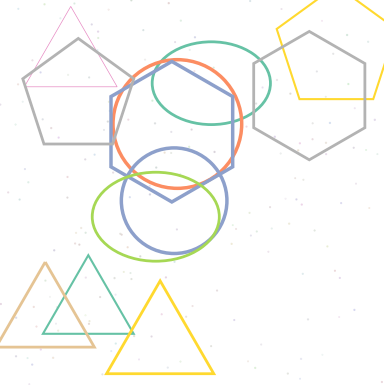[{"shape": "oval", "thickness": 2, "radius": 0.77, "center": [0.549, 0.784]}, {"shape": "triangle", "thickness": 1.5, "radius": 0.68, "center": [0.229, 0.201]}, {"shape": "circle", "thickness": 2.5, "radius": 0.84, "center": [0.461, 0.678]}, {"shape": "hexagon", "thickness": 2.5, "radius": 0.91, "center": [0.446, 0.658]}, {"shape": "circle", "thickness": 2.5, "radius": 0.69, "center": [0.452, 0.479]}, {"shape": "triangle", "thickness": 0.5, "radius": 0.7, "center": [0.184, 0.844]}, {"shape": "oval", "thickness": 2, "radius": 0.83, "center": [0.405, 0.437]}, {"shape": "pentagon", "thickness": 1.5, "radius": 0.81, "center": [0.874, 0.874]}, {"shape": "triangle", "thickness": 2, "radius": 0.8, "center": [0.416, 0.11]}, {"shape": "triangle", "thickness": 2, "radius": 0.74, "center": [0.117, 0.172]}, {"shape": "hexagon", "thickness": 2, "radius": 0.83, "center": [0.803, 0.752]}, {"shape": "pentagon", "thickness": 2, "radius": 0.76, "center": [0.203, 0.749]}]